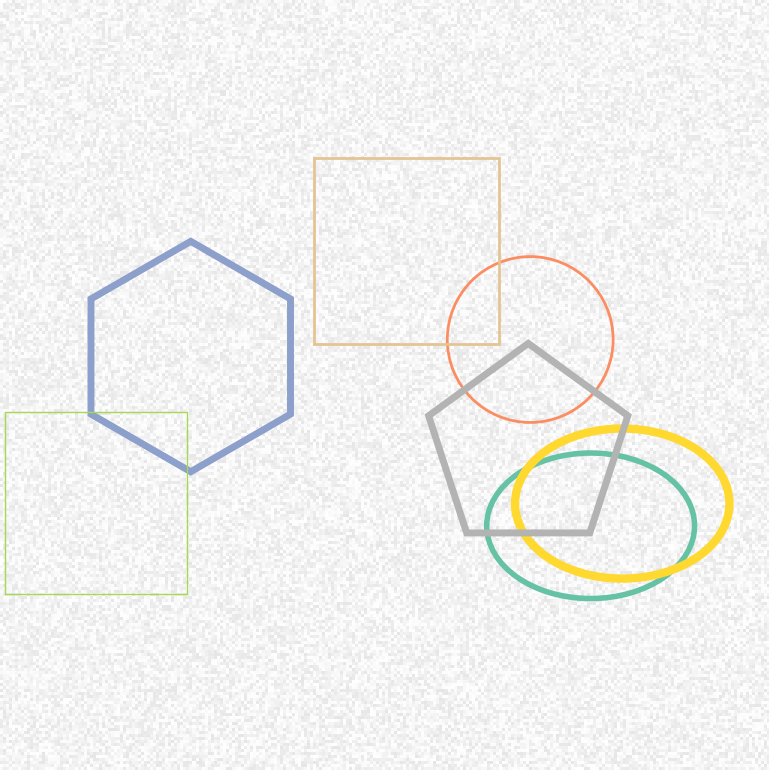[{"shape": "oval", "thickness": 2, "radius": 0.67, "center": [0.767, 0.317]}, {"shape": "circle", "thickness": 1, "radius": 0.54, "center": [0.689, 0.559]}, {"shape": "hexagon", "thickness": 2.5, "radius": 0.75, "center": [0.248, 0.537]}, {"shape": "square", "thickness": 0.5, "radius": 0.59, "center": [0.125, 0.346]}, {"shape": "oval", "thickness": 3, "radius": 0.7, "center": [0.808, 0.346]}, {"shape": "square", "thickness": 1, "radius": 0.6, "center": [0.528, 0.674]}, {"shape": "pentagon", "thickness": 2.5, "radius": 0.68, "center": [0.686, 0.418]}]